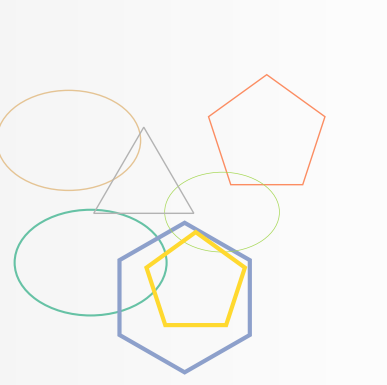[{"shape": "oval", "thickness": 1.5, "radius": 0.98, "center": [0.234, 0.318]}, {"shape": "pentagon", "thickness": 1, "radius": 0.79, "center": [0.688, 0.648]}, {"shape": "hexagon", "thickness": 3, "radius": 0.97, "center": [0.477, 0.227]}, {"shape": "oval", "thickness": 0.5, "radius": 0.74, "center": [0.573, 0.449]}, {"shape": "pentagon", "thickness": 3, "radius": 0.67, "center": [0.505, 0.264]}, {"shape": "oval", "thickness": 1, "radius": 0.93, "center": [0.177, 0.635]}, {"shape": "triangle", "thickness": 1, "radius": 0.75, "center": [0.371, 0.52]}]